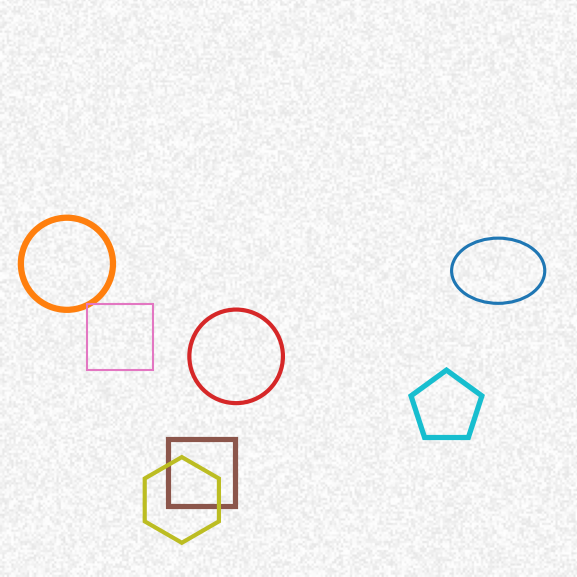[{"shape": "oval", "thickness": 1.5, "radius": 0.4, "center": [0.863, 0.53]}, {"shape": "circle", "thickness": 3, "radius": 0.4, "center": [0.116, 0.542]}, {"shape": "circle", "thickness": 2, "radius": 0.41, "center": [0.409, 0.382]}, {"shape": "square", "thickness": 2.5, "radius": 0.29, "center": [0.349, 0.181]}, {"shape": "square", "thickness": 1, "radius": 0.29, "center": [0.208, 0.416]}, {"shape": "hexagon", "thickness": 2, "radius": 0.37, "center": [0.315, 0.133]}, {"shape": "pentagon", "thickness": 2.5, "radius": 0.32, "center": [0.773, 0.294]}]